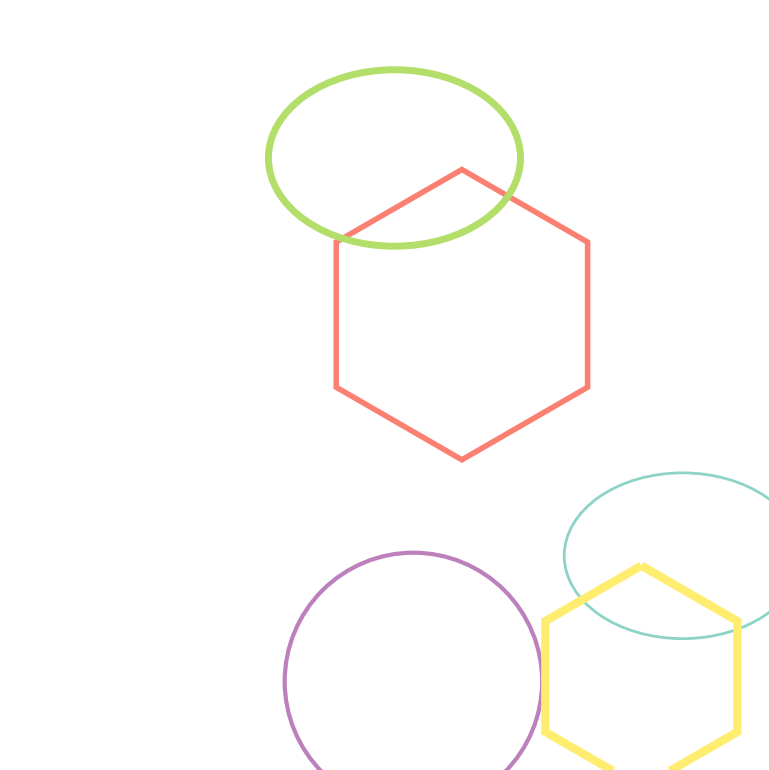[{"shape": "oval", "thickness": 1, "radius": 0.77, "center": [0.887, 0.278]}, {"shape": "hexagon", "thickness": 2, "radius": 0.94, "center": [0.6, 0.591]}, {"shape": "oval", "thickness": 2.5, "radius": 0.82, "center": [0.512, 0.795]}, {"shape": "circle", "thickness": 1.5, "radius": 0.84, "center": [0.537, 0.115]}, {"shape": "hexagon", "thickness": 3, "radius": 0.72, "center": [0.833, 0.121]}]